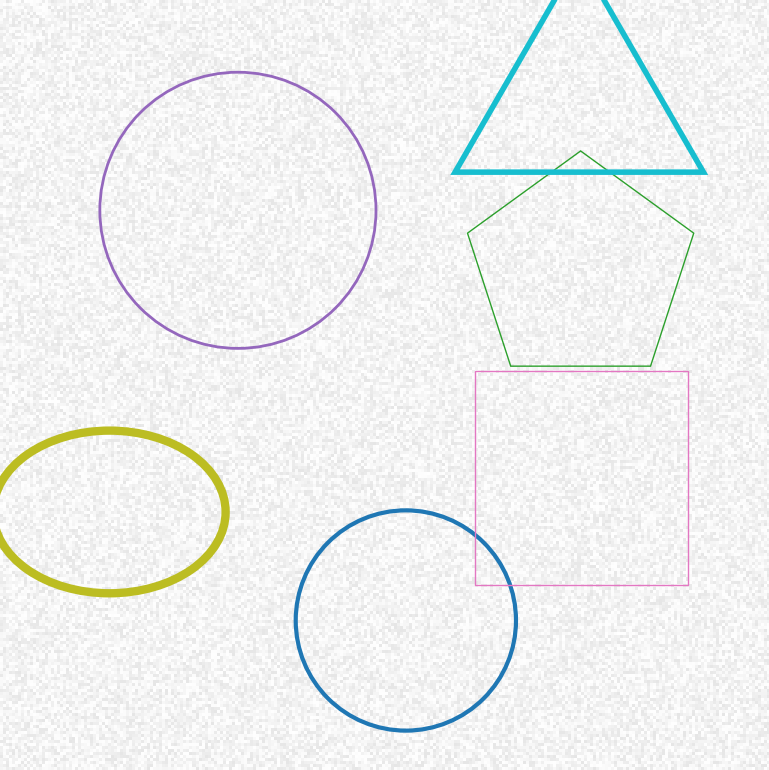[{"shape": "circle", "thickness": 1.5, "radius": 0.72, "center": [0.527, 0.194]}, {"shape": "pentagon", "thickness": 0.5, "radius": 0.77, "center": [0.754, 0.649]}, {"shape": "circle", "thickness": 1, "radius": 0.9, "center": [0.309, 0.727]}, {"shape": "square", "thickness": 0.5, "radius": 0.69, "center": [0.755, 0.379]}, {"shape": "oval", "thickness": 3, "radius": 0.75, "center": [0.142, 0.335]}, {"shape": "triangle", "thickness": 2, "radius": 0.93, "center": [0.752, 0.87]}]